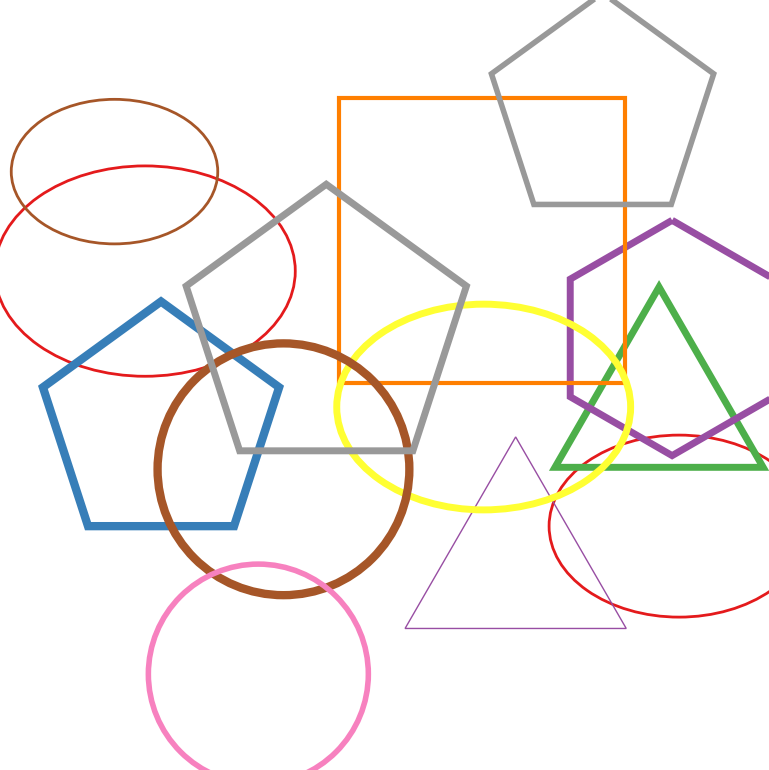[{"shape": "oval", "thickness": 1, "radius": 0.98, "center": [0.188, 0.648]}, {"shape": "oval", "thickness": 1, "radius": 0.84, "center": [0.882, 0.317]}, {"shape": "pentagon", "thickness": 3, "radius": 0.81, "center": [0.209, 0.447]}, {"shape": "triangle", "thickness": 2.5, "radius": 0.78, "center": [0.856, 0.471]}, {"shape": "hexagon", "thickness": 2.5, "radius": 0.76, "center": [0.873, 0.561]}, {"shape": "triangle", "thickness": 0.5, "radius": 0.83, "center": [0.67, 0.267]}, {"shape": "square", "thickness": 1.5, "radius": 0.93, "center": [0.626, 0.687]}, {"shape": "oval", "thickness": 2.5, "radius": 0.95, "center": [0.628, 0.471]}, {"shape": "circle", "thickness": 3, "radius": 0.82, "center": [0.368, 0.391]}, {"shape": "oval", "thickness": 1, "radius": 0.67, "center": [0.149, 0.777]}, {"shape": "circle", "thickness": 2, "radius": 0.71, "center": [0.336, 0.125]}, {"shape": "pentagon", "thickness": 2, "radius": 0.76, "center": [0.783, 0.857]}, {"shape": "pentagon", "thickness": 2.5, "radius": 0.96, "center": [0.424, 0.569]}]